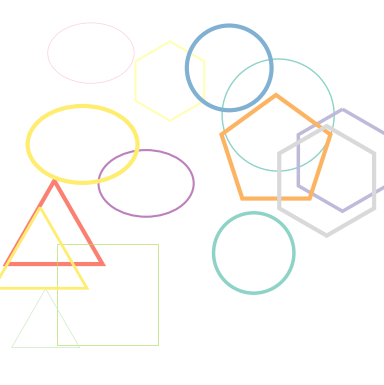[{"shape": "circle", "thickness": 2.5, "radius": 0.52, "center": [0.659, 0.343]}, {"shape": "circle", "thickness": 1, "radius": 0.73, "center": [0.722, 0.701]}, {"shape": "hexagon", "thickness": 1.5, "radius": 0.51, "center": [0.441, 0.789]}, {"shape": "hexagon", "thickness": 2.5, "radius": 0.66, "center": [0.89, 0.584]}, {"shape": "triangle", "thickness": 3, "radius": 0.72, "center": [0.141, 0.386]}, {"shape": "circle", "thickness": 3, "radius": 0.55, "center": [0.595, 0.824]}, {"shape": "pentagon", "thickness": 3, "radius": 0.74, "center": [0.717, 0.605]}, {"shape": "square", "thickness": 0.5, "radius": 0.66, "center": [0.279, 0.235]}, {"shape": "oval", "thickness": 0.5, "radius": 0.56, "center": [0.236, 0.862]}, {"shape": "hexagon", "thickness": 3, "radius": 0.71, "center": [0.849, 0.53]}, {"shape": "oval", "thickness": 1.5, "radius": 0.62, "center": [0.379, 0.524]}, {"shape": "triangle", "thickness": 0.5, "radius": 0.51, "center": [0.119, 0.148]}, {"shape": "oval", "thickness": 3, "radius": 0.71, "center": [0.214, 0.625]}, {"shape": "triangle", "thickness": 2, "radius": 0.7, "center": [0.104, 0.321]}]